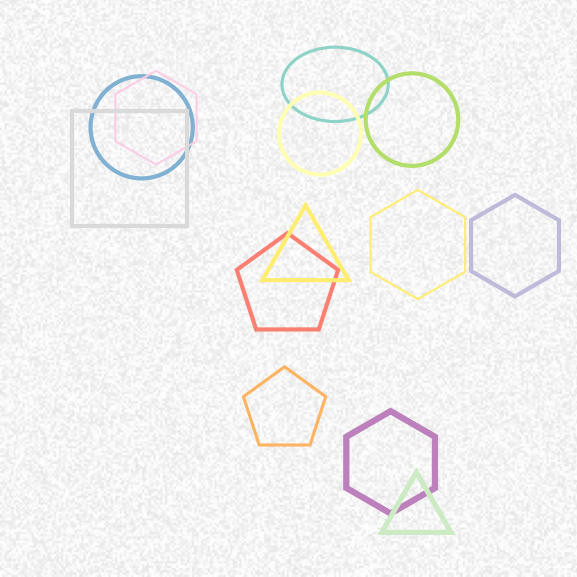[{"shape": "oval", "thickness": 1.5, "radius": 0.46, "center": [0.58, 0.853]}, {"shape": "circle", "thickness": 2, "radius": 0.35, "center": [0.554, 0.768]}, {"shape": "hexagon", "thickness": 2, "radius": 0.44, "center": [0.892, 0.574]}, {"shape": "pentagon", "thickness": 2, "radius": 0.46, "center": [0.498, 0.503]}, {"shape": "circle", "thickness": 2, "radius": 0.44, "center": [0.245, 0.779]}, {"shape": "pentagon", "thickness": 1.5, "radius": 0.37, "center": [0.493, 0.289]}, {"shape": "circle", "thickness": 2, "radius": 0.4, "center": [0.713, 0.792]}, {"shape": "hexagon", "thickness": 1, "radius": 0.41, "center": [0.27, 0.795]}, {"shape": "square", "thickness": 2, "radius": 0.5, "center": [0.224, 0.708]}, {"shape": "hexagon", "thickness": 3, "radius": 0.44, "center": [0.676, 0.199]}, {"shape": "triangle", "thickness": 2.5, "radius": 0.35, "center": [0.721, 0.112]}, {"shape": "triangle", "thickness": 2, "radius": 0.43, "center": [0.529, 0.557]}, {"shape": "hexagon", "thickness": 1, "radius": 0.47, "center": [0.723, 0.576]}]